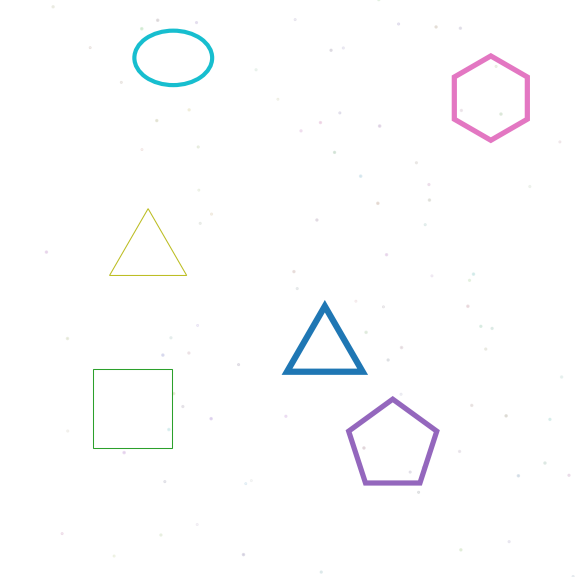[{"shape": "triangle", "thickness": 3, "radius": 0.38, "center": [0.562, 0.393]}, {"shape": "square", "thickness": 0.5, "radius": 0.34, "center": [0.229, 0.292]}, {"shape": "pentagon", "thickness": 2.5, "radius": 0.4, "center": [0.68, 0.228]}, {"shape": "hexagon", "thickness": 2.5, "radius": 0.37, "center": [0.85, 0.829]}, {"shape": "triangle", "thickness": 0.5, "radius": 0.39, "center": [0.256, 0.561]}, {"shape": "oval", "thickness": 2, "radius": 0.34, "center": [0.3, 0.899]}]